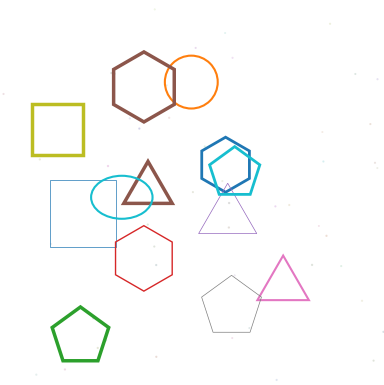[{"shape": "hexagon", "thickness": 2, "radius": 0.36, "center": [0.586, 0.572]}, {"shape": "square", "thickness": 0.5, "radius": 0.43, "center": [0.216, 0.446]}, {"shape": "circle", "thickness": 1.5, "radius": 0.34, "center": [0.497, 0.787]}, {"shape": "pentagon", "thickness": 2.5, "radius": 0.39, "center": [0.209, 0.125]}, {"shape": "hexagon", "thickness": 1, "radius": 0.42, "center": [0.374, 0.329]}, {"shape": "triangle", "thickness": 0.5, "radius": 0.44, "center": [0.591, 0.437]}, {"shape": "hexagon", "thickness": 2.5, "radius": 0.45, "center": [0.374, 0.774]}, {"shape": "triangle", "thickness": 2.5, "radius": 0.36, "center": [0.384, 0.508]}, {"shape": "triangle", "thickness": 1.5, "radius": 0.39, "center": [0.735, 0.259]}, {"shape": "pentagon", "thickness": 0.5, "radius": 0.41, "center": [0.601, 0.203]}, {"shape": "square", "thickness": 2.5, "radius": 0.33, "center": [0.149, 0.663]}, {"shape": "oval", "thickness": 1.5, "radius": 0.4, "center": [0.316, 0.488]}, {"shape": "pentagon", "thickness": 2, "radius": 0.34, "center": [0.61, 0.551]}]